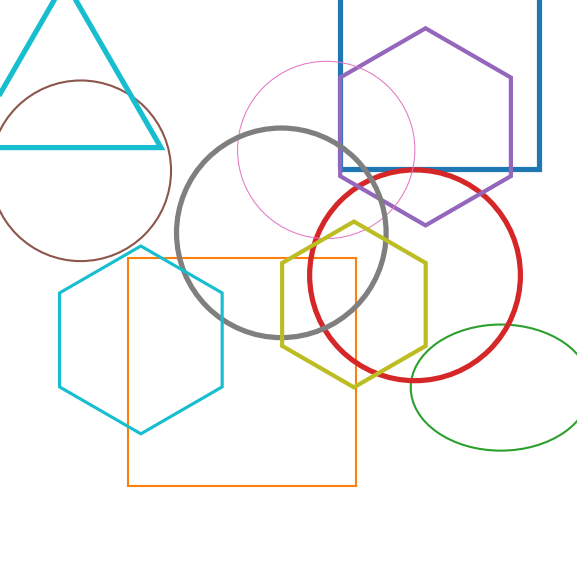[{"shape": "square", "thickness": 2.5, "radius": 0.86, "center": [0.761, 0.879]}, {"shape": "square", "thickness": 1, "radius": 0.99, "center": [0.419, 0.355]}, {"shape": "oval", "thickness": 1, "radius": 0.78, "center": [0.867, 0.328]}, {"shape": "circle", "thickness": 2.5, "radius": 0.91, "center": [0.719, 0.522]}, {"shape": "hexagon", "thickness": 2, "radius": 0.85, "center": [0.737, 0.78]}, {"shape": "circle", "thickness": 1, "radius": 0.78, "center": [0.14, 0.703]}, {"shape": "circle", "thickness": 0.5, "radius": 0.77, "center": [0.565, 0.739]}, {"shape": "circle", "thickness": 2.5, "radius": 0.91, "center": [0.487, 0.596]}, {"shape": "hexagon", "thickness": 2, "radius": 0.72, "center": [0.613, 0.472]}, {"shape": "hexagon", "thickness": 1.5, "radius": 0.81, "center": [0.244, 0.411]}, {"shape": "triangle", "thickness": 2.5, "radius": 0.96, "center": [0.113, 0.84]}]